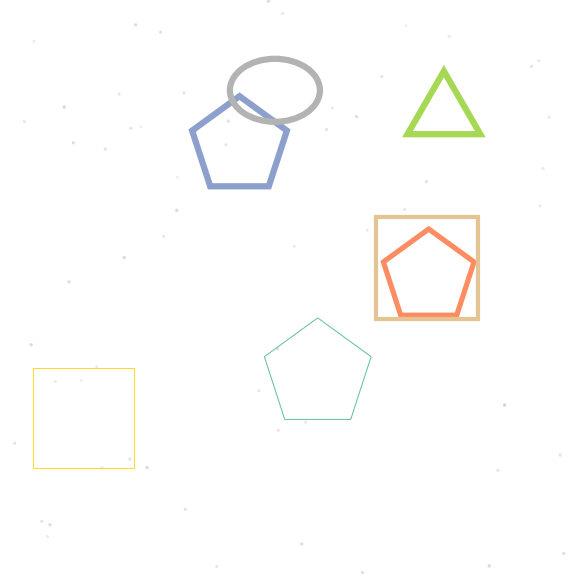[{"shape": "pentagon", "thickness": 0.5, "radius": 0.49, "center": [0.55, 0.351]}, {"shape": "pentagon", "thickness": 2.5, "radius": 0.41, "center": [0.742, 0.52]}, {"shape": "pentagon", "thickness": 3, "radius": 0.43, "center": [0.415, 0.746]}, {"shape": "triangle", "thickness": 3, "radius": 0.36, "center": [0.769, 0.803]}, {"shape": "square", "thickness": 0.5, "radius": 0.43, "center": [0.145, 0.275]}, {"shape": "square", "thickness": 2, "radius": 0.44, "center": [0.739, 0.534]}, {"shape": "oval", "thickness": 3, "radius": 0.39, "center": [0.476, 0.843]}]